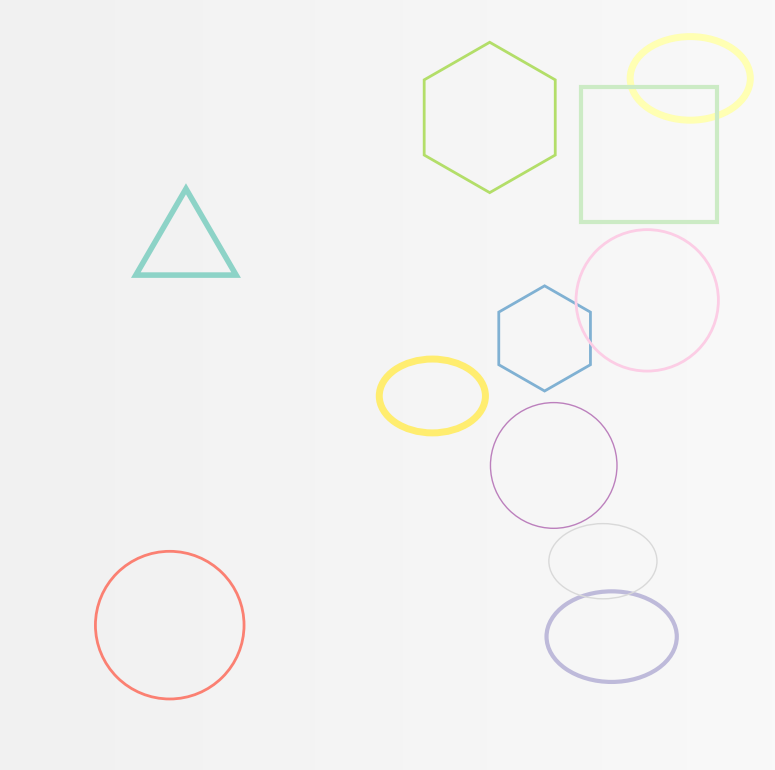[{"shape": "triangle", "thickness": 2, "radius": 0.37, "center": [0.24, 0.68]}, {"shape": "oval", "thickness": 2.5, "radius": 0.39, "center": [0.891, 0.898]}, {"shape": "oval", "thickness": 1.5, "radius": 0.42, "center": [0.789, 0.173]}, {"shape": "circle", "thickness": 1, "radius": 0.48, "center": [0.219, 0.188]}, {"shape": "hexagon", "thickness": 1, "radius": 0.34, "center": [0.703, 0.56]}, {"shape": "hexagon", "thickness": 1, "radius": 0.49, "center": [0.632, 0.847]}, {"shape": "circle", "thickness": 1, "radius": 0.46, "center": [0.835, 0.61]}, {"shape": "oval", "thickness": 0.5, "radius": 0.35, "center": [0.778, 0.271]}, {"shape": "circle", "thickness": 0.5, "radius": 0.41, "center": [0.714, 0.396]}, {"shape": "square", "thickness": 1.5, "radius": 0.44, "center": [0.837, 0.8]}, {"shape": "oval", "thickness": 2.5, "radius": 0.34, "center": [0.558, 0.486]}]